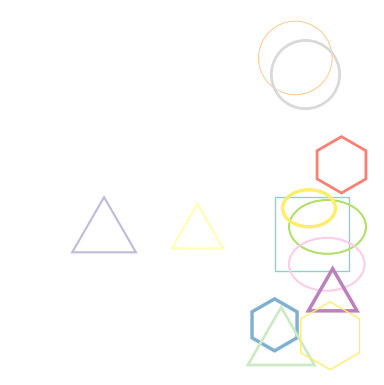[{"shape": "square", "thickness": 1, "radius": 0.48, "center": [0.81, 0.393]}, {"shape": "triangle", "thickness": 1.5, "radius": 0.39, "center": [0.513, 0.393]}, {"shape": "triangle", "thickness": 1.5, "radius": 0.48, "center": [0.27, 0.392]}, {"shape": "hexagon", "thickness": 2, "radius": 0.37, "center": [0.887, 0.572]}, {"shape": "hexagon", "thickness": 2.5, "radius": 0.34, "center": [0.713, 0.156]}, {"shape": "circle", "thickness": 0.5, "radius": 0.48, "center": [0.767, 0.85]}, {"shape": "oval", "thickness": 1.5, "radius": 0.5, "center": [0.851, 0.411]}, {"shape": "oval", "thickness": 1.5, "radius": 0.49, "center": [0.849, 0.314]}, {"shape": "circle", "thickness": 2, "radius": 0.44, "center": [0.793, 0.806]}, {"shape": "triangle", "thickness": 2.5, "radius": 0.36, "center": [0.864, 0.229]}, {"shape": "triangle", "thickness": 2, "radius": 0.5, "center": [0.73, 0.102]}, {"shape": "hexagon", "thickness": 1, "radius": 0.44, "center": [0.858, 0.128]}, {"shape": "oval", "thickness": 2.5, "radius": 0.34, "center": [0.803, 0.459]}]